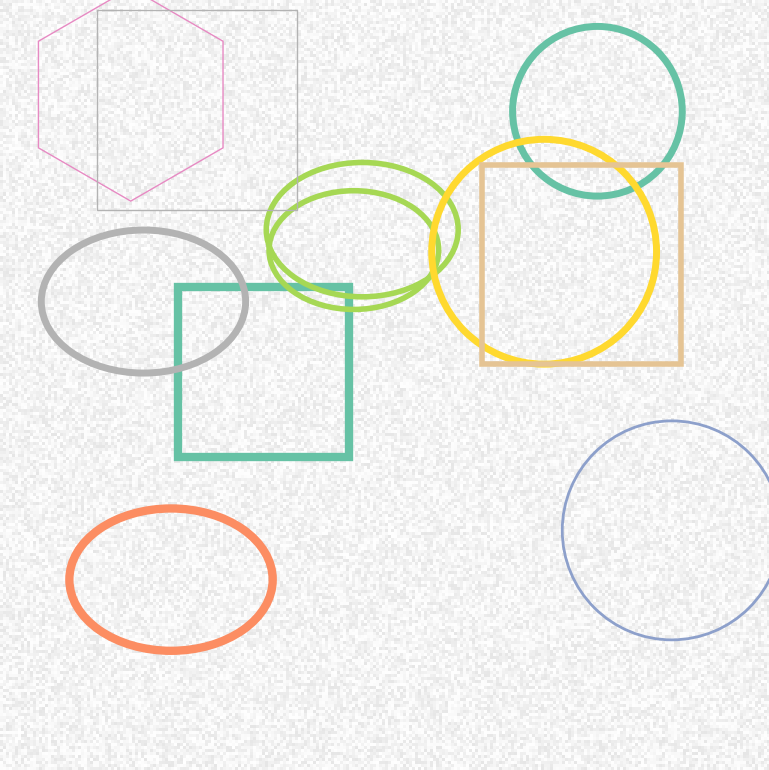[{"shape": "square", "thickness": 3, "radius": 0.55, "center": [0.342, 0.517]}, {"shape": "circle", "thickness": 2.5, "radius": 0.55, "center": [0.776, 0.856]}, {"shape": "oval", "thickness": 3, "radius": 0.66, "center": [0.222, 0.247]}, {"shape": "circle", "thickness": 1, "radius": 0.71, "center": [0.872, 0.311]}, {"shape": "hexagon", "thickness": 0.5, "radius": 0.69, "center": [0.17, 0.877]}, {"shape": "oval", "thickness": 2, "radius": 0.62, "center": [0.47, 0.702]}, {"shape": "oval", "thickness": 2, "radius": 0.55, "center": [0.46, 0.675]}, {"shape": "circle", "thickness": 2.5, "radius": 0.73, "center": [0.707, 0.673]}, {"shape": "square", "thickness": 2, "radius": 0.65, "center": [0.755, 0.657]}, {"shape": "oval", "thickness": 2.5, "radius": 0.66, "center": [0.186, 0.608]}, {"shape": "square", "thickness": 0.5, "radius": 0.65, "center": [0.255, 0.857]}]